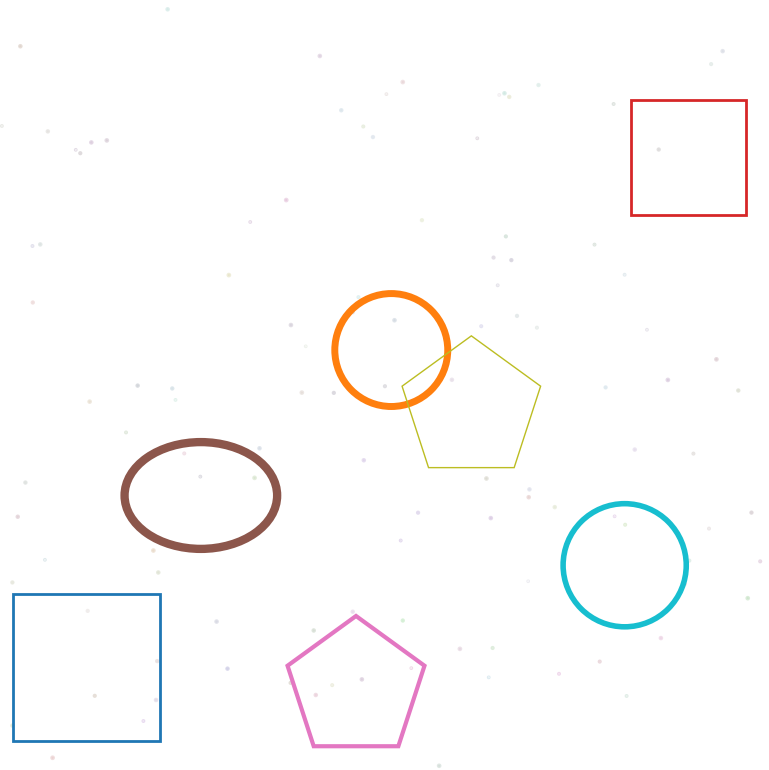[{"shape": "square", "thickness": 1, "radius": 0.48, "center": [0.113, 0.133]}, {"shape": "circle", "thickness": 2.5, "radius": 0.37, "center": [0.508, 0.545]}, {"shape": "square", "thickness": 1, "radius": 0.37, "center": [0.895, 0.795]}, {"shape": "oval", "thickness": 3, "radius": 0.5, "center": [0.261, 0.356]}, {"shape": "pentagon", "thickness": 1.5, "radius": 0.47, "center": [0.462, 0.107]}, {"shape": "pentagon", "thickness": 0.5, "radius": 0.47, "center": [0.612, 0.469]}, {"shape": "circle", "thickness": 2, "radius": 0.4, "center": [0.811, 0.266]}]